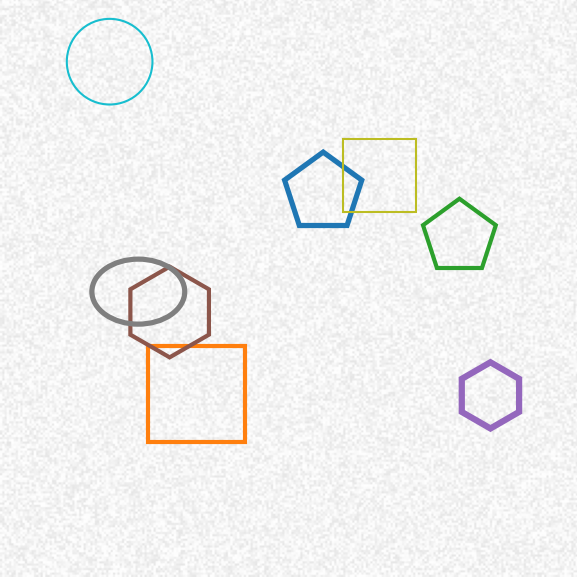[{"shape": "pentagon", "thickness": 2.5, "radius": 0.35, "center": [0.56, 0.665]}, {"shape": "square", "thickness": 2, "radius": 0.42, "center": [0.341, 0.317]}, {"shape": "pentagon", "thickness": 2, "radius": 0.33, "center": [0.796, 0.589]}, {"shape": "hexagon", "thickness": 3, "radius": 0.29, "center": [0.849, 0.314]}, {"shape": "hexagon", "thickness": 2, "radius": 0.39, "center": [0.294, 0.459]}, {"shape": "oval", "thickness": 2.5, "radius": 0.4, "center": [0.239, 0.494]}, {"shape": "square", "thickness": 1, "radius": 0.32, "center": [0.657, 0.695]}, {"shape": "circle", "thickness": 1, "radius": 0.37, "center": [0.19, 0.892]}]